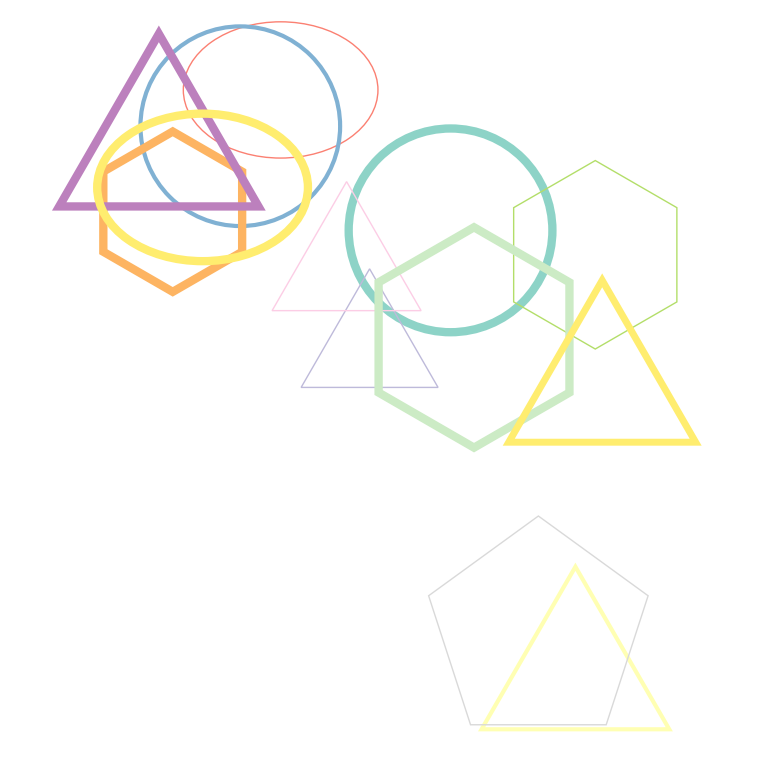[{"shape": "circle", "thickness": 3, "radius": 0.66, "center": [0.585, 0.701]}, {"shape": "triangle", "thickness": 1.5, "radius": 0.7, "center": [0.747, 0.123]}, {"shape": "triangle", "thickness": 0.5, "radius": 0.51, "center": [0.48, 0.548]}, {"shape": "oval", "thickness": 0.5, "radius": 0.63, "center": [0.364, 0.883]}, {"shape": "circle", "thickness": 1.5, "radius": 0.65, "center": [0.312, 0.836]}, {"shape": "hexagon", "thickness": 3, "radius": 0.52, "center": [0.224, 0.725]}, {"shape": "hexagon", "thickness": 0.5, "radius": 0.61, "center": [0.773, 0.669]}, {"shape": "triangle", "thickness": 0.5, "radius": 0.56, "center": [0.45, 0.652]}, {"shape": "pentagon", "thickness": 0.5, "radius": 0.75, "center": [0.699, 0.18]}, {"shape": "triangle", "thickness": 3, "radius": 0.75, "center": [0.206, 0.807]}, {"shape": "hexagon", "thickness": 3, "radius": 0.72, "center": [0.616, 0.562]}, {"shape": "oval", "thickness": 3, "radius": 0.68, "center": [0.263, 0.757]}, {"shape": "triangle", "thickness": 2.5, "radius": 0.7, "center": [0.782, 0.496]}]